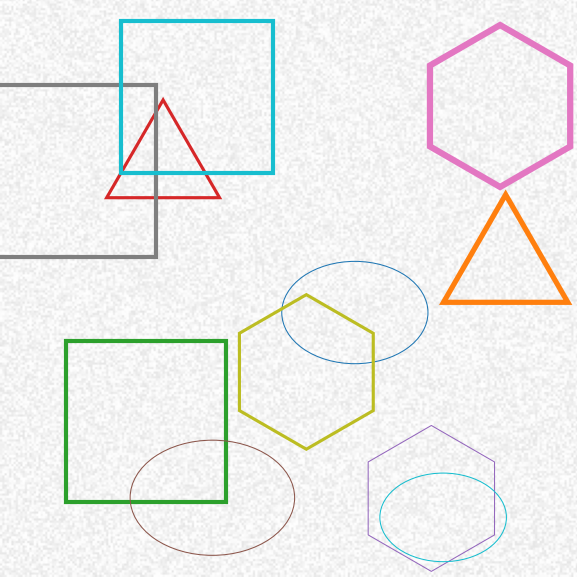[{"shape": "oval", "thickness": 0.5, "radius": 0.63, "center": [0.614, 0.458]}, {"shape": "triangle", "thickness": 2.5, "radius": 0.62, "center": [0.876, 0.538]}, {"shape": "square", "thickness": 2, "radius": 0.7, "center": [0.253, 0.269]}, {"shape": "triangle", "thickness": 1.5, "radius": 0.56, "center": [0.282, 0.713]}, {"shape": "hexagon", "thickness": 0.5, "radius": 0.63, "center": [0.747, 0.136]}, {"shape": "oval", "thickness": 0.5, "radius": 0.71, "center": [0.368, 0.137]}, {"shape": "hexagon", "thickness": 3, "radius": 0.7, "center": [0.866, 0.816]}, {"shape": "square", "thickness": 2, "radius": 0.74, "center": [0.122, 0.702]}, {"shape": "hexagon", "thickness": 1.5, "radius": 0.67, "center": [0.53, 0.355]}, {"shape": "oval", "thickness": 0.5, "radius": 0.55, "center": [0.767, 0.103]}, {"shape": "square", "thickness": 2, "radius": 0.66, "center": [0.341, 0.831]}]